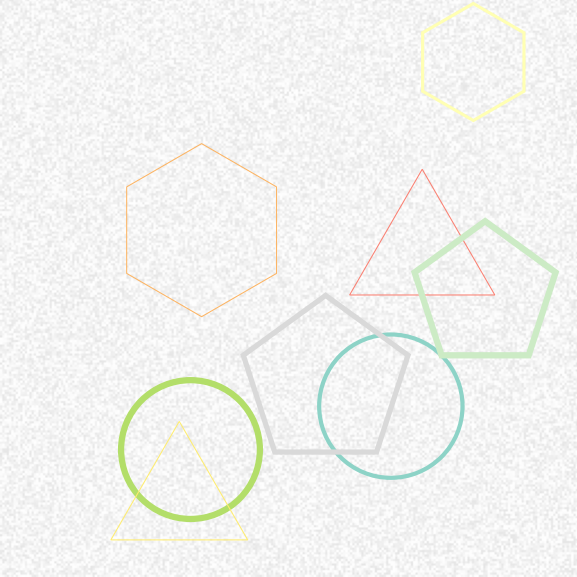[{"shape": "circle", "thickness": 2, "radius": 0.62, "center": [0.677, 0.296]}, {"shape": "hexagon", "thickness": 1.5, "radius": 0.51, "center": [0.82, 0.892]}, {"shape": "triangle", "thickness": 0.5, "radius": 0.73, "center": [0.731, 0.561]}, {"shape": "hexagon", "thickness": 0.5, "radius": 0.75, "center": [0.349, 0.601]}, {"shape": "circle", "thickness": 3, "radius": 0.6, "center": [0.33, 0.221]}, {"shape": "pentagon", "thickness": 2.5, "radius": 0.75, "center": [0.564, 0.338]}, {"shape": "pentagon", "thickness": 3, "radius": 0.64, "center": [0.84, 0.488]}, {"shape": "triangle", "thickness": 0.5, "radius": 0.68, "center": [0.31, 0.133]}]